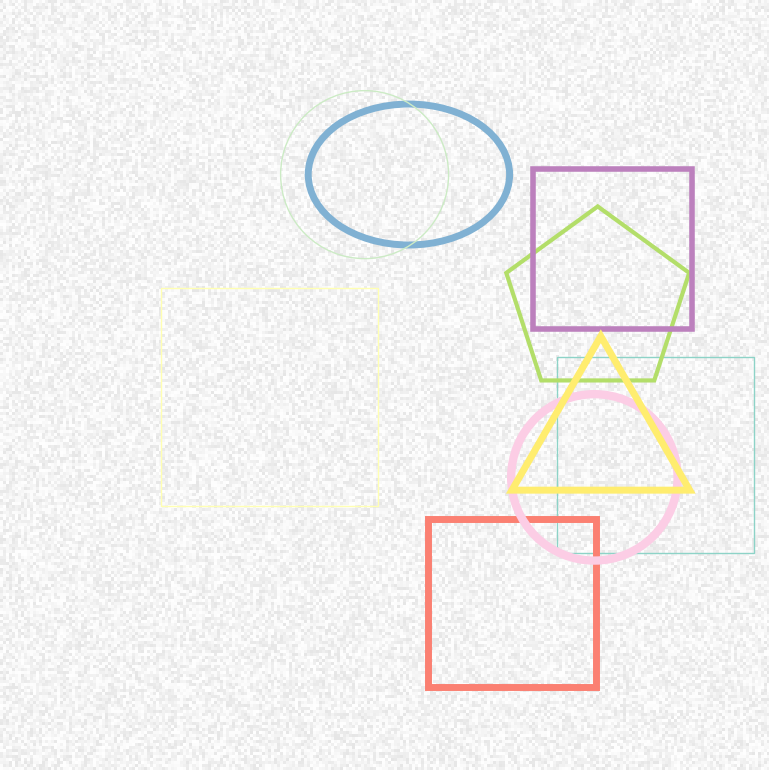[{"shape": "square", "thickness": 0.5, "radius": 0.64, "center": [0.851, 0.409]}, {"shape": "square", "thickness": 0.5, "radius": 0.71, "center": [0.35, 0.485]}, {"shape": "square", "thickness": 2.5, "radius": 0.54, "center": [0.665, 0.217]}, {"shape": "oval", "thickness": 2.5, "radius": 0.65, "center": [0.531, 0.773]}, {"shape": "pentagon", "thickness": 1.5, "radius": 0.62, "center": [0.776, 0.607]}, {"shape": "circle", "thickness": 3, "radius": 0.54, "center": [0.772, 0.38]}, {"shape": "square", "thickness": 2, "radius": 0.52, "center": [0.795, 0.677]}, {"shape": "circle", "thickness": 0.5, "radius": 0.55, "center": [0.474, 0.773]}, {"shape": "triangle", "thickness": 2.5, "radius": 0.67, "center": [0.78, 0.43]}]